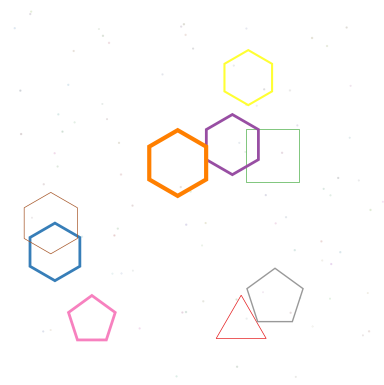[{"shape": "triangle", "thickness": 0.5, "radius": 0.37, "center": [0.626, 0.158]}, {"shape": "hexagon", "thickness": 2, "radius": 0.37, "center": [0.143, 0.346]}, {"shape": "square", "thickness": 0.5, "radius": 0.35, "center": [0.708, 0.597]}, {"shape": "hexagon", "thickness": 2, "radius": 0.39, "center": [0.604, 0.624]}, {"shape": "hexagon", "thickness": 3, "radius": 0.43, "center": [0.462, 0.576]}, {"shape": "hexagon", "thickness": 1.5, "radius": 0.36, "center": [0.645, 0.798]}, {"shape": "hexagon", "thickness": 0.5, "radius": 0.4, "center": [0.132, 0.421]}, {"shape": "pentagon", "thickness": 2, "radius": 0.32, "center": [0.239, 0.169]}, {"shape": "pentagon", "thickness": 1, "radius": 0.38, "center": [0.714, 0.227]}]